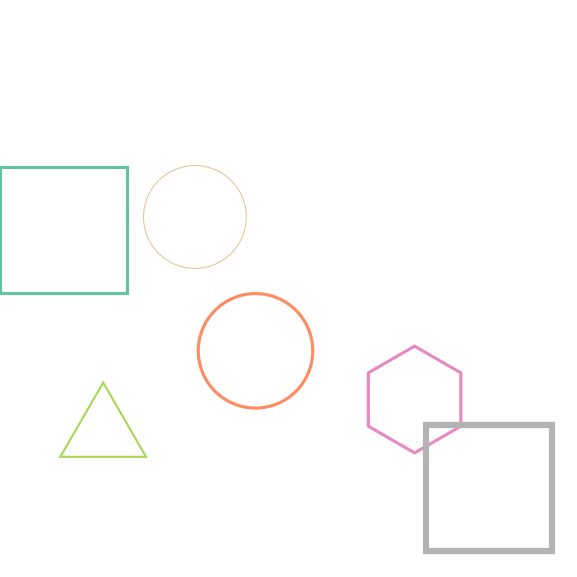[{"shape": "square", "thickness": 1.5, "radius": 0.55, "center": [0.11, 0.601]}, {"shape": "circle", "thickness": 1.5, "radius": 0.5, "center": [0.442, 0.392]}, {"shape": "hexagon", "thickness": 1.5, "radius": 0.46, "center": [0.718, 0.307]}, {"shape": "triangle", "thickness": 1, "radius": 0.43, "center": [0.179, 0.251]}, {"shape": "circle", "thickness": 0.5, "radius": 0.44, "center": [0.338, 0.623]}, {"shape": "square", "thickness": 3, "radius": 0.54, "center": [0.846, 0.154]}]